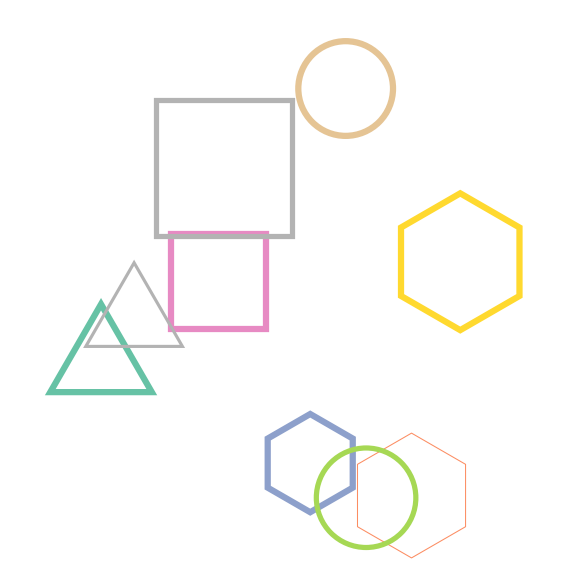[{"shape": "triangle", "thickness": 3, "radius": 0.51, "center": [0.175, 0.371]}, {"shape": "hexagon", "thickness": 0.5, "radius": 0.54, "center": [0.713, 0.141]}, {"shape": "hexagon", "thickness": 3, "radius": 0.43, "center": [0.537, 0.197]}, {"shape": "square", "thickness": 3, "radius": 0.41, "center": [0.378, 0.511]}, {"shape": "circle", "thickness": 2.5, "radius": 0.43, "center": [0.634, 0.137]}, {"shape": "hexagon", "thickness": 3, "radius": 0.59, "center": [0.797, 0.546]}, {"shape": "circle", "thickness": 3, "radius": 0.41, "center": [0.599, 0.846]}, {"shape": "square", "thickness": 2.5, "radius": 0.59, "center": [0.388, 0.709]}, {"shape": "triangle", "thickness": 1.5, "radius": 0.48, "center": [0.232, 0.448]}]